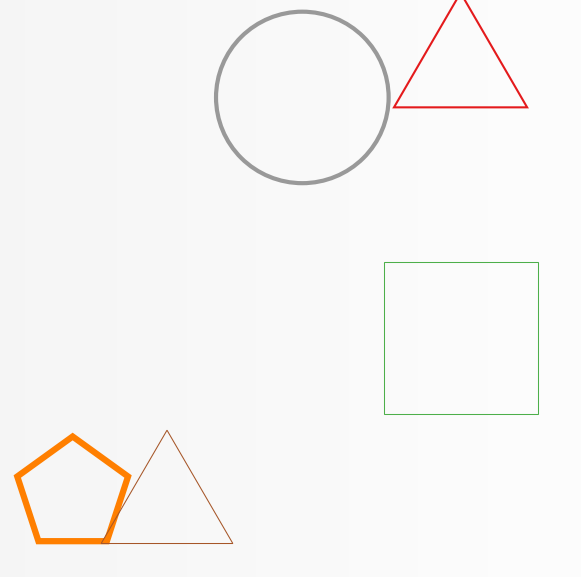[{"shape": "triangle", "thickness": 1, "radius": 0.66, "center": [0.792, 0.879]}, {"shape": "square", "thickness": 0.5, "radius": 0.66, "center": [0.794, 0.414]}, {"shape": "pentagon", "thickness": 3, "radius": 0.5, "center": [0.125, 0.143]}, {"shape": "triangle", "thickness": 0.5, "radius": 0.65, "center": [0.287, 0.123]}, {"shape": "circle", "thickness": 2, "radius": 0.74, "center": [0.52, 0.83]}]